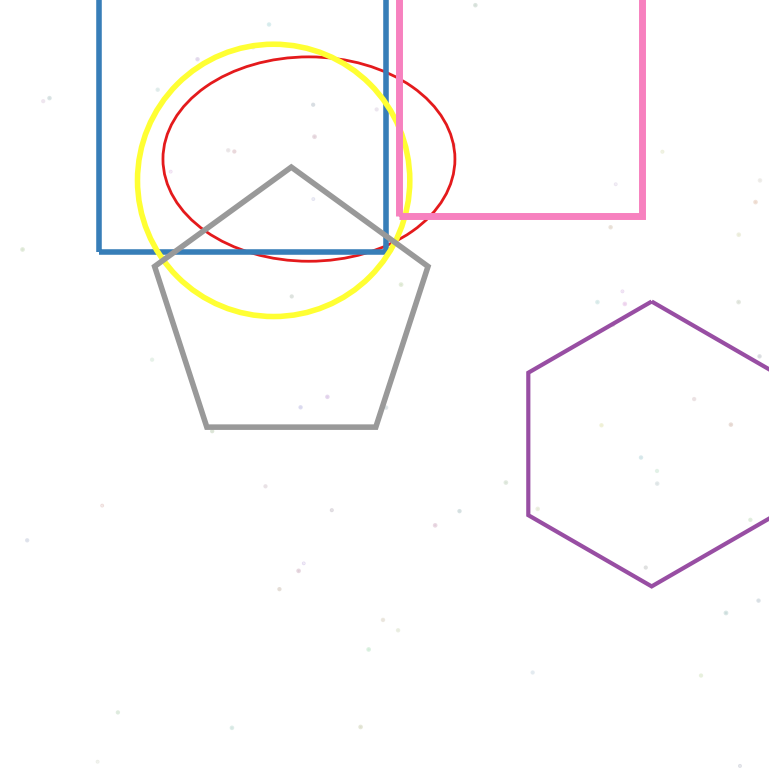[{"shape": "oval", "thickness": 1, "radius": 0.95, "center": [0.401, 0.793]}, {"shape": "square", "thickness": 2, "radius": 0.93, "center": [0.315, 0.859]}, {"shape": "hexagon", "thickness": 1.5, "radius": 0.92, "center": [0.846, 0.423]}, {"shape": "circle", "thickness": 2, "radius": 0.88, "center": [0.355, 0.766]}, {"shape": "square", "thickness": 2.5, "radius": 0.79, "center": [0.676, 0.877]}, {"shape": "pentagon", "thickness": 2, "radius": 0.93, "center": [0.378, 0.596]}]